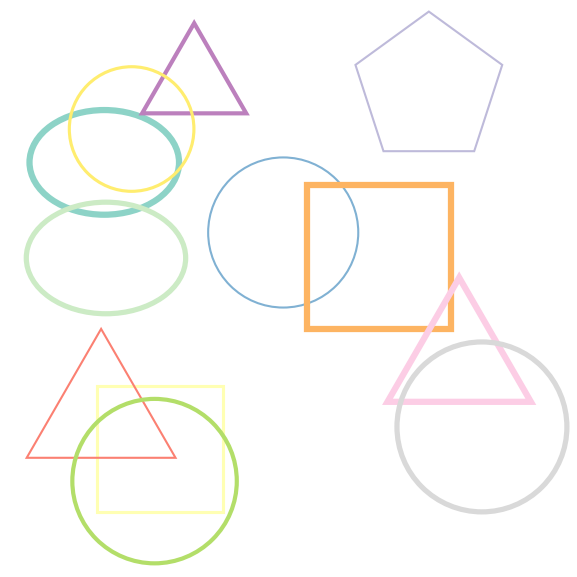[{"shape": "oval", "thickness": 3, "radius": 0.65, "center": [0.181, 0.718]}, {"shape": "square", "thickness": 1.5, "radius": 0.54, "center": [0.277, 0.221]}, {"shape": "pentagon", "thickness": 1, "radius": 0.67, "center": [0.743, 0.845]}, {"shape": "triangle", "thickness": 1, "radius": 0.74, "center": [0.175, 0.281]}, {"shape": "circle", "thickness": 1, "radius": 0.65, "center": [0.49, 0.597]}, {"shape": "square", "thickness": 3, "radius": 0.62, "center": [0.656, 0.555]}, {"shape": "circle", "thickness": 2, "radius": 0.71, "center": [0.268, 0.166]}, {"shape": "triangle", "thickness": 3, "radius": 0.72, "center": [0.795, 0.375]}, {"shape": "circle", "thickness": 2.5, "radius": 0.74, "center": [0.835, 0.26]}, {"shape": "triangle", "thickness": 2, "radius": 0.52, "center": [0.336, 0.855]}, {"shape": "oval", "thickness": 2.5, "radius": 0.69, "center": [0.184, 0.552]}, {"shape": "circle", "thickness": 1.5, "radius": 0.54, "center": [0.228, 0.776]}]